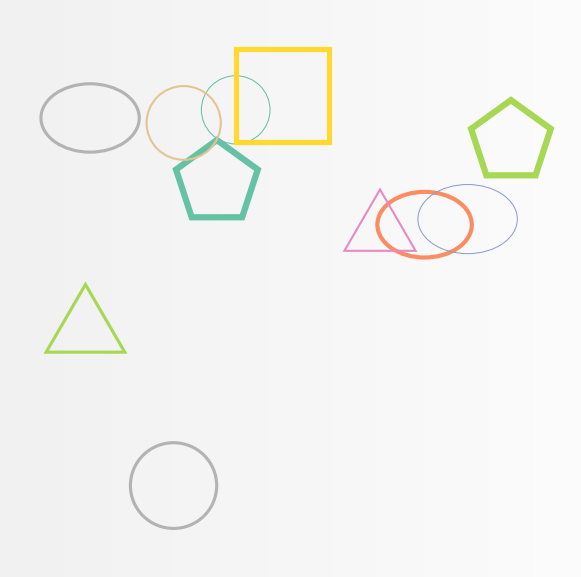[{"shape": "pentagon", "thickness": 3, "radius": 0.37, "center": [0.373, 0.683]}, {"shape": "circle", "thickness": 0.5, "radius": 0.3, "center": [0.406, 0.809]}, {"shape": "oval", "thickness": 2, "radius": 0.41, "center": [0.731, 0.61]}, {"shape": "oval", "thickness": 0.5, "radius": 0.43, "center": [0.805, 0.62]}, {"shape": "triangle", "thickness": 1, "radius": 0.35, "center": [0.654, 0.6]}, {"shape": "pentagon", "thickness": 3, "radius": 0.36, "center": [0.879, 0.754]}, {"shape": "triangle", "thickness": 1.5, "radius": 0.39, "center": [0.147, 0.428]}, {"shape": "square", "thickness": 2.5, "radius": 0.4, "center": [0.486, 0.834]}, {"shape": "circle", "thickness": 1, "radius": 0.32, "center": [0.316, 0.786]}, {"shape": "circle", "thickness": 1.5, "radius": 0.37, "center": [0.299, 0.158]}, {"shape": "oval", "thickness": 1.5, "radius": 0.42, "center": [0.155, 0.795]}]